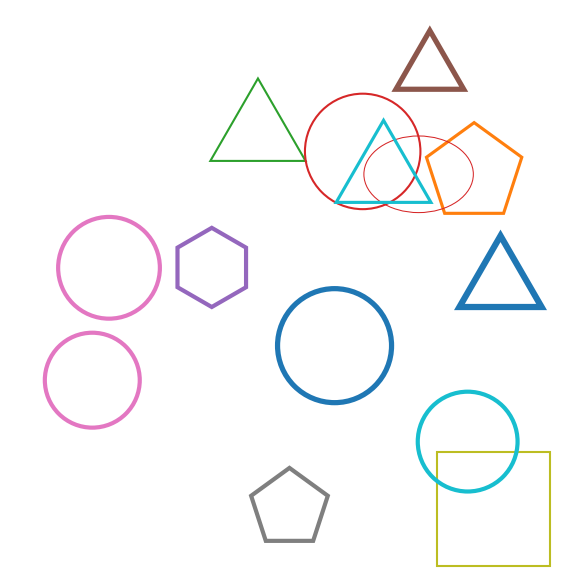[{"shape": "triangle", "thickness": 3, "radius": 0.41, "center": [0.867, 0.509]}, {"shape": "circle", "thickness": 2.5, "radius": 0.49, "center": [0.579, 0.401]}, {"shape": "pentagon", "thickness": 1.5, "radius": 0.43, "center": [0.821, 0.7]}, {"shape": "triangle", "thickness": 1, "radius": 0.48, "center": [0.447, 0.768]}, {"shape": "oval", "thickness": 0.5, "radius": 0.47, "center": [0.725, 0.697]}, {"shape": "circle", "thickness": 1, "radius": 0.5, "center": [0.628, 0.737]}, {"shape": "hexagon", "thickness": 2, "radius": 0.34, "center": [0.367, 0.536]}, {"shape": "triangle", "thickness": 2.5, "radius": 0.34, "center": [0.744, 0.878]}, {"shape": "circle", "thickness": 2, "radius": 0.41, "center": [0.16, 0.341]}, {"shape": "circle", "thickness": 2, "radius": 0.44, "center": [0.189, 0.535]}, {"shape": "pentagon", "thickness": 2, "radius": 0.35, "center": [0.501, 0.119]}, {"shape": "square", "thickness": 1, "radius": 0.49, "center": [0.854, 0.118]}, {"shape": "circle", "thickness": 2, "radius": 0.43, "center": [0.81, 0.234]}, {"shape": "triangle", "thickness": 1.5, "radius": 0.47, "center": [0.664, 0.696]}]